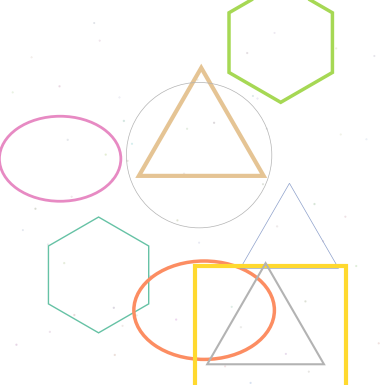[{"shape": "hexagon", "thickness": 1, "radius": 0.75, "center": [0.256, 0.286]}, {"shape": "oval", "thickness": 2.5, "radius": 0.91, "center": [0.53, 0.194]}, {"shape": "triangle", "thickness": 0.5, "radius": 0.74, "center": [0.752, 0.377]}, {"shape": "oval", "thickness": 2, "radius": 0.79, "center": [0.156, 0.588]}, {"shape": "hexagon", "thickness": 2.5, "radius": 0.78, "center": [0.729, 0.889]}, {"shape": "square", "thickness": 3, "radius": 0.98, "center": [0.703, 0.112]}, {"shape": "triangle", "thickness": 3, "radius": 0.94, "center": [0.523, 0.637]}, {"shape": "triangle", "thickness": 1.5, "radius": 0.88, "center": [0.69, 0.141]}, {"shape": "circle", "thickness": 0.5, "radius": 0.94, "center": [0.517, 0.597]}]